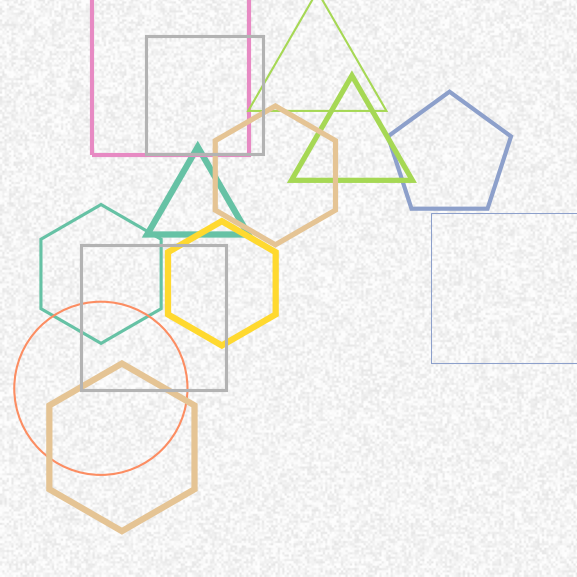[{"shape": "triangle", "thickness": 3, "radius": 0.51, "center": [0.342, 0.644]}, {"shape": "hexagon", "thickness": 1.5, "radius": 0.6, "center": [0.175, 0.525]}, {"shape": "circle", "thickness": 1, "radius": 0.75, "center": [0.175, 0.327]}, {"shape": "square", "thickness": 0.5, "radius": 0.65, "center": [0.876, 0.5]}, {"shape": "pentagon", "thickness": 2, "radius": 0.56, "center": [0.778, 0.728]}, {"shape": "square", "thickness": 2, "radius": 0.68, "center": [0.295, 0.867]}, {"shape": "triangle", "thickness": 1, "radius": 0.69, "center": [0.549, 0.876]}, {"shape": "triangle", "thickness": 2.5, "radius": 0.6, "center": [0.609, 0.747]}, {"shape": "hexagon", "thickness": 3, "radius": 0.54, "center": [0.384, 0.509]}, {"shape": "hexagon", "thickness": 2.5, "radius": 0.6, "center": [0.477, 0.695]}, {"shape": "hexagon", "thickness": 3, "radius": 0.73, "center": [0.211, 0.225]}, {"shape": "square", "thickness": 1.5, "radius": 0.63, "center": [0.266, 0.45]}, {"shape": "square", "thickness": 1.5, "radius": 0.51, "center": [0.354, 0.834]}]